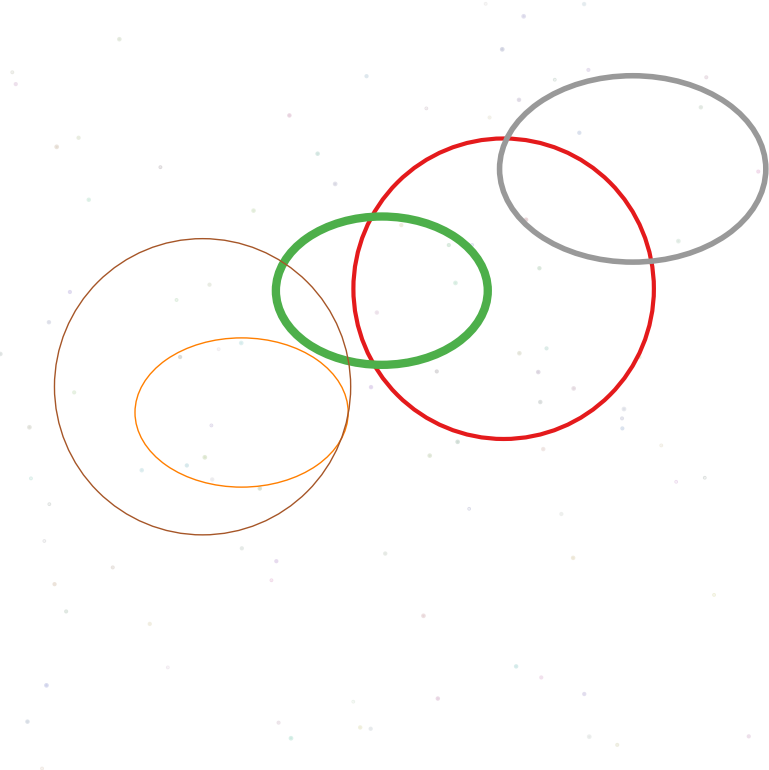[{"shape": "circle", "thickness": 1.5, "radius": 0.98, "center": [0.654, 0.625]}, {"shape": "oval", "thickness": 3, "radius": 0.69, "center": [0.496, 0.623]}, {"shape": "oval", "thickness": 0.5, "radius": 0.69, "center": [0.314, 0.464]}, {"shape": "circle", "thickness": 0.5, "radius": 0.96, "center": [0.263, 0.498]}, {"shape": "oval", "thickness": 2, "radius": 0.86, "center": [0.822, 0.781]}]